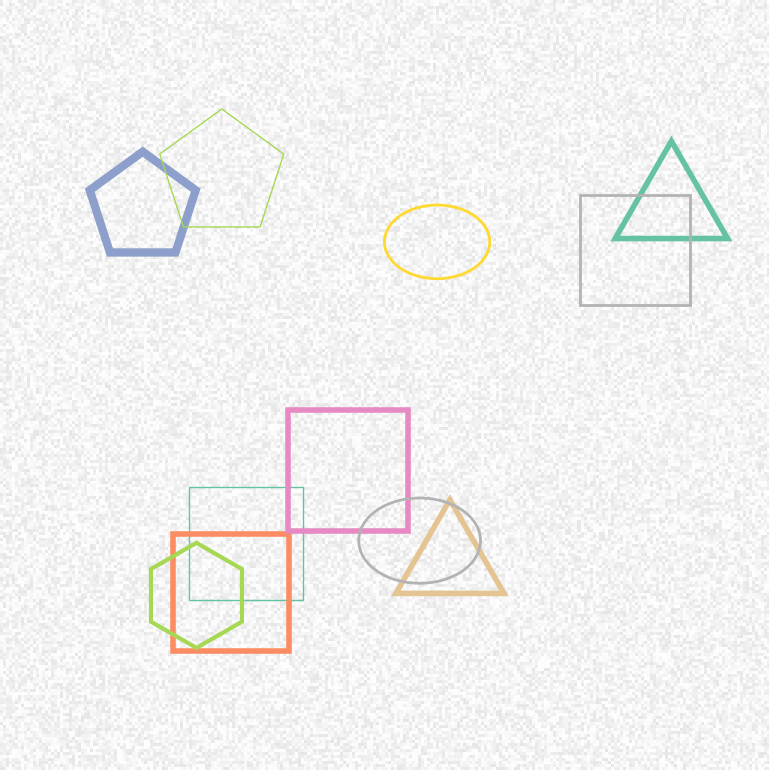[{"shape": "square", "thickness": 0.5, "radius": 0.37, "center": [0.319, 0.294]}, {"shape": "triangle", "thickness": 2, "radius": 0.42, "center": [0.872, 0.732]}, {"shape": "square", "thickness": 2, "radius": 0.38, "center": [0.3, 0.231]}, {"shape": "pentagon", "thickness": 3, "radius": 0.36, "center": [0.185, 0.731]}, {"shape": "square", "thickness": 2, "radius": 0.39, "center": [0.452, 0.389]}, {"shape": "hexagon", "thickness": 1.5, "radius": 0.34, "center": [0.255, 0.227]}, {"shape": "pentagon", "thickness": 0.5, "radius": 0.42, "center": [0.288, 0.774]}, {"shape": "oval", "thickness": 1, "radius": 0.34, "center": [0.568, 0.686]}, {"shape": "triangle", "thickness": 2, "radius": 0.41, "center": [0.584, 0.27]}, {"shape": "oval", "thickness": 1, "radius": 0.4, "center": [0.545, 0.298]}, {"shape": "square", "thickness": 1, "radius": 0.36, "center": [0.824, 0.675]}]